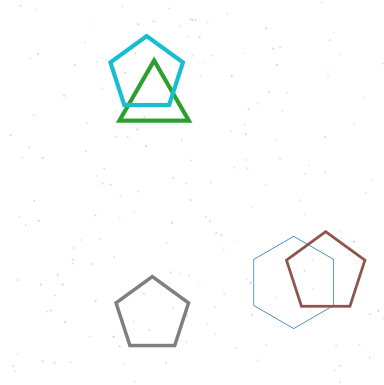[{"shape": "hexagon", "thickness": 0.5, "radius": 0.6, "center": [0.763, 0.266]}, {"shape": "triangle", "thickness": 3, "radius": 0.52, "center": [0.4, 0.739]}, {"shape": "pentagon", "thickness": 2, "radius": 0.54, "center": [0.846, 0.291]}, {"shape": "pentagon", "thickness": 2.5, "radius": 0.5, "center": [0.396, 0.183]}, {"shape": "pentagon", "thickness": 3, "radius": 0.5, "center": [0.381, 0.807]}]